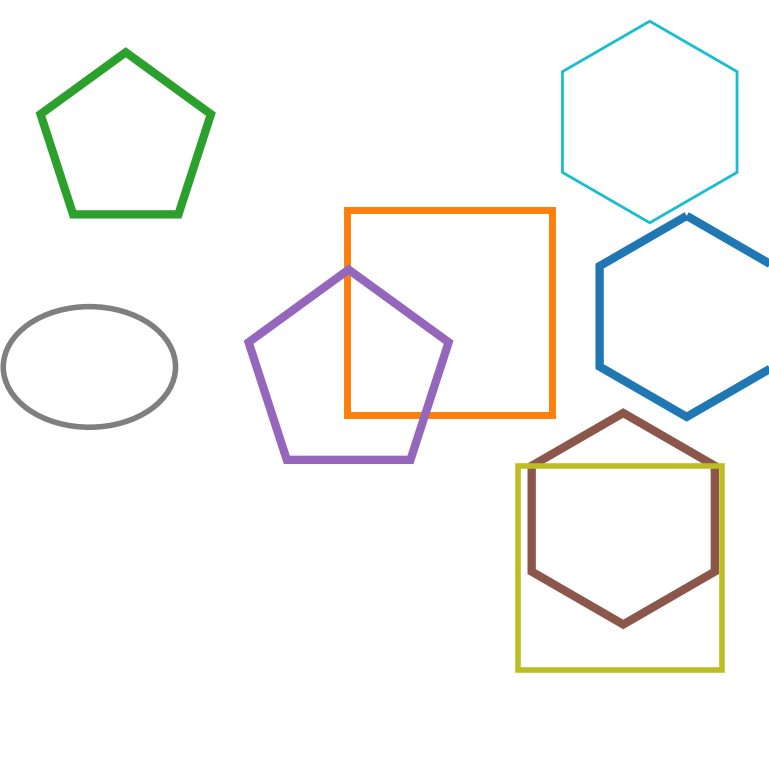[{"shape": "hexagon", "thickness": 3, "radius": 0.65, "center": [0.892, 0.589]}, {"shape": "square", "thickness": 2.5, "radius": 0.67, "center": [0.583, 0.594]}, {"shape": "pentagon", "thickness": 3, "radius": 0.58, "center": [0.163, 0.816]}, {"shape": "pentagon", "thickness": 3, "radius": 0.68, "center": [0.453, 0.513]}, {"shape": "hexagon", "thickness": 3, "radius": 0.69, "center": [0.809, 0.326]}, {"shape": "oval", "thickness": 2, "radius": 0.56, "center": [0.116, 0.523]}, {"shape": "square", "thickness": 2, "radius": 0.66, "center": [0.805, 0.262]}, {"shape": "hexagon", "thickness": 1, "radius": 0.65, "center": [0.844, 0.842]}]